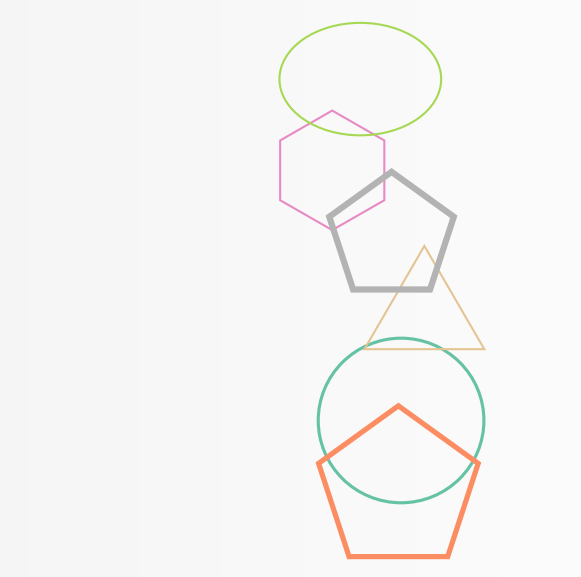[{"shape": "circle", "thickness": 1.5, "radius": 0.71, "center": [0.69, 0.271]}, {"shape": "pentagon", "thickness": 2.5, "radius": 0.72, "center": [0.685, 0.152]}, {"shape": "hexagon", "thickness": 1, "radius": 0.52, "center": [0.572, 0.704]}, {"shape": "oval", "thickness": 1, "radius": 0.7, "center": [0.62, 0.862]}, {"shape": "triangle", "thickness": 1, "radius": 0.6, "center": [0.73, 0.454]}, {"shape": "pentagon", "thickness": 3, "radius": 0.56, "center": [0.674, 0.589]}]